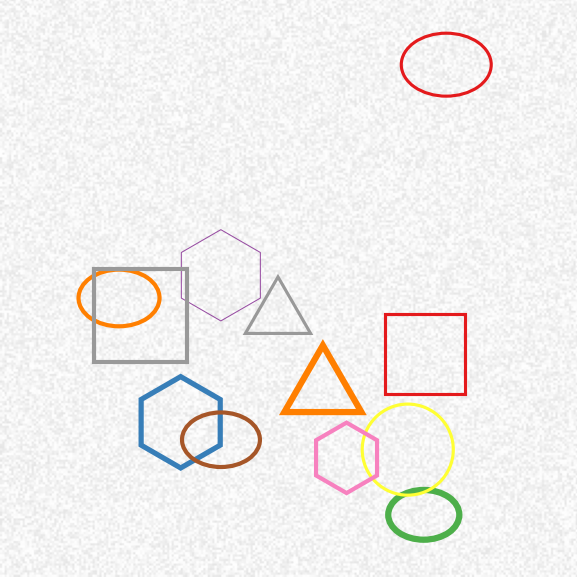[{"shape": "square", "thickness": 1.5, "radius": 0.35, "center": [0.737, 0.386]}, {"shape": "oval", "thickness": 1.5, "radius": 0.39, "center": [0.773, 0.887]}, {"shape": "hexagon", "thickness": 2.5, "radius": 0.4, "center": [0.313, 0.268]}, {"shape": "oval", "thickness": 3, "radius": 0.31, "center": [0.734, 0.108]}, {"shape": "hexagon", "thickness": 0.5, "radius": 0.39, "center": [0.382, 0.522]}, {"shape": "oval", "thickness": 2, "radius": 0.35, "center": [0.206, 0.483]}, {"shape": "triangle", "thickness": 3, "radius": 0.38, "center": [0.559, 0.324]}, {"shape": "circle", "thickness": 1.5, "radius": 0.39, "center": [0.706, 0.221]}, {"shape": "oval", "thickness": 2, "radius": 0.34, "center": [0.383, 0.238]}, {"shape": "hexagon", "thickness": 2, "radius": 0.3, "center": [0.6, 0.206]}, {"shape": "square", "thickness": 2, "radius": 0.4, "center": [0.243, 0.453]}, {"shape": "triangle", "thickness": 1.5, "radius": 0.33, "center": [0.481, 0.454]}]